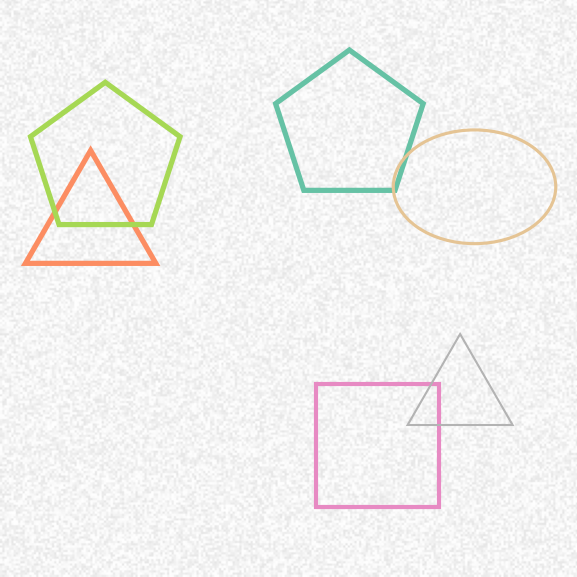[{"shape": "pentagon", "thickness": 2.5, "radius": 0.67, "center": [0.605, 0.778]}, {"shape": "triangle", "thickness": 2.5, "radius": 0.65, "center": [0.157, 0.608]}, {"shape": "square", "thickness": 2, "radius": 0.54, "center": [0.654, 0.228]}, {"shape": "pentagon", "thickness": 2.5, "radius": 0.68, "center": [0.182, 0.72]}, {"shape": "oval", "thickness": 1.5, "radius": 0.7, "center": [0.822, 0.676]}, {"shape": "triangle", "thickness": 1, "radius": 0.53, "center": [0.797, 0.316]}]